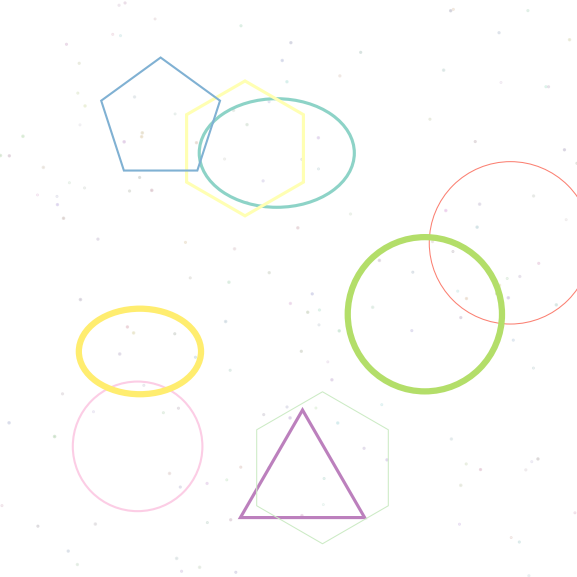[{"shape": "oval", "thickness": 1.5, "radius": 0.67, "center": [0.479, 0.734]}, {"shape": "hexagon", "thickness": 1.5, "radius": 0.58, "center": [0.424, 0.742]}, {"shape": "circle", "thickness": 0.5, "radius": 0.7, "center": [0.884, 0.579]}, {"shape": "pentagon", "thickness": 1, "radius": 0.54, "center": [0.278, 0.791]}, {"shape": "circle", "thickness": 3, "radius": 0.67, "center": [0.736, 0.455]}, {"shape": "circle", "thickness": 1, "radius": 0.56, "center": [0.238, 0.226]}, {"shape": "triangle", "thickness": 1.5, "radius": 0.62, "center": [0.524, 0.165]}, {"shape": "hexagon", "thickness": 0.5, "radius": 0.66, "center": [0.558, 0.189]}, {"shape": "oval", "thickness": 3, "radius": 0.53, "center": [0.242, 0.391]}]